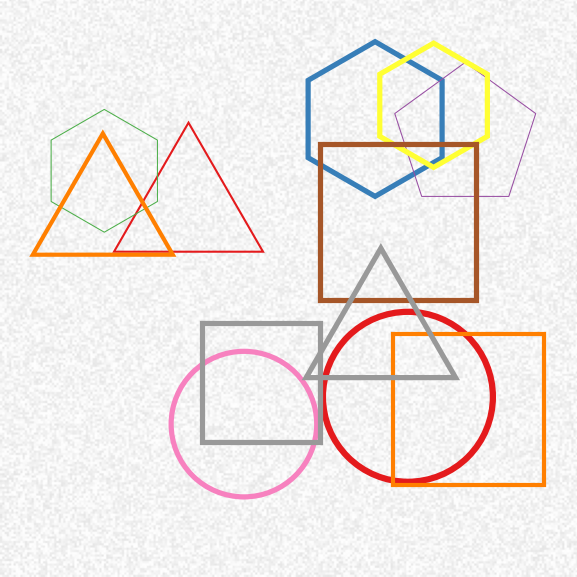[{"shape": "triangle", "thickness": 1, "radius": 0.74, "center": [0.326, 0.638]}, {"shape": "circle", "thickness": 3, "radius": 0.74, "center": [0.706, 0.312]}, {"shape": "hexagon", "thickness": 2.5, "radius": 0.67, "center": [0.65, 0.793]}, {"shape": "hexagon", "thickness": 0.5, "radius": 0.53, "center": [0.181, 0.703]}, {"shape": "pentagon", "thickness": 0.5, "radius": 0.64, "center": [0.806, 0.763]}, {"shape": "triangle", "thickness": 2, "radius": 0.7, "center": [0.178, 0.628]}, {"shape": "square", "thickness": 2, "radius": 0.65, "center": [0.811, 0.291]}, {"shape": "hexagon", "thickness": 2.5, "radius": 0.54, "center": [0.751, 0.817]}, {"shape": "square", "thickness": 2.5, "radius": 0.68, "center": [0.689, 0.614]}, {"shape": "circle", "thickness": 2.5, "radius": 0.63, "center": [0.422, 0.265]}, {"shape": "triangle", "thickness": 2.5, "radius": 0.75, "center": [0.659, 0.42]}, {"shape": "square", "thickness": 2.5, "radius": 0.51, "center": [0.452, 0.337]}]